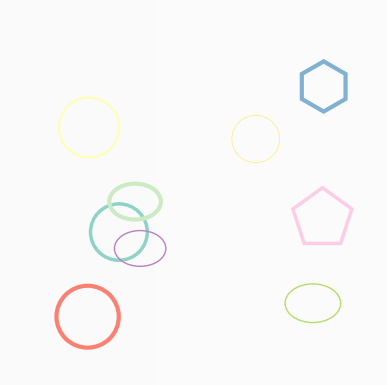[{"shape": "circle", "thickness": 2.5, "radius": 0.37, "center": [0.307, 0.397]}, {"shape": "circle", "thickness": 1.5, "radius": 0.39, "center": [0.23, 0.669]}, {"shape": "circle", "thickness": 3, "radius": 0.4, "center": [0.226, 0.177]}, {"shape": "hexagon", "thickness": 3, "radius": 0.33, "center": [0.835, 0.775]}, {"shape": "oval", "thickness": 1, "radius": 0.36, "center": [0.807, 0.212]}, {"shape": "pentagon", "thickness": 2.5, "radius": 0.4, "center": [0.832, 0.432]}, {"shape": "oval", "thickness": 1, "radius": 0.33, "center": [0.362, 0.355]}, {"shape": "oval", "thickness": 3, "radius": 0.33, "center": [0.349, 0.476]}, {"shape": "circle", "thickness": 0.5, "radius": 0.31, "center": [0.66, 0.639]}]